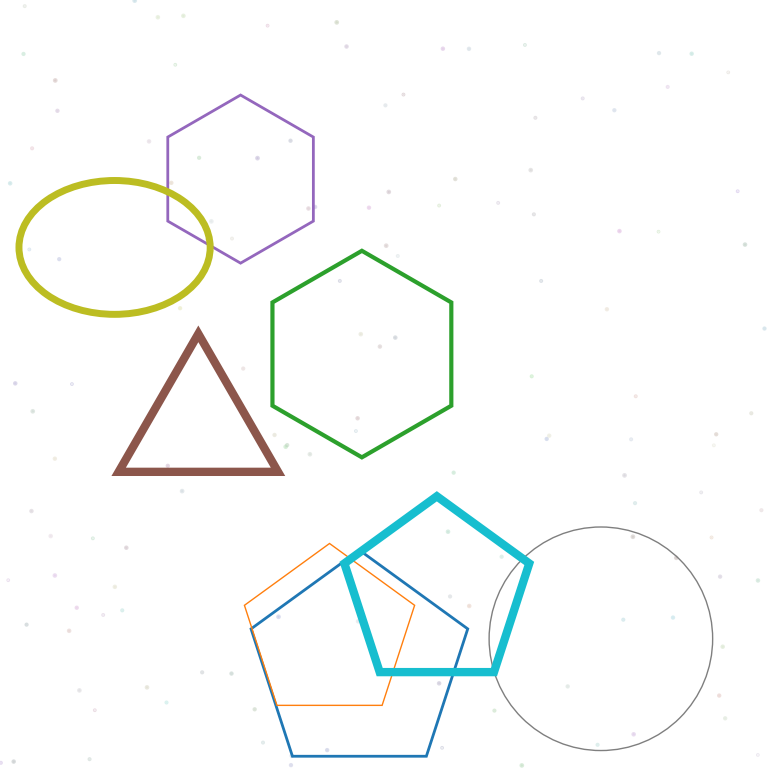[{"shape": "pentagon", "thickness": 1, "radius": 0.74, "center": [0.467, 0.138]}, {"shape": "pentagon", "thickness": 0.5, "radius": 0.58, "center": [0.428, 0.178]}, {"shape": "hexagon", "thickness": 1.5, "radius": 0.67, "center": [0.47, 0.54]}, {"shape": "hexagon", "thickness": 1, "radius": 0.55, "center": [0.312, 0.767]}, {"shape": "triangle", "thickness": 3, "radius": 0.6, "center": [0.258, 0.447]}, {"shape": "circle", "thickness": 0.5, "radius": 0.73, "center": [0.78, 0.17]}, {"shape": "oval", "thickness": 2.5, "radius": 0.62, "center": [0.149, 0.679]}, {"shape": "pentagon", "thickness": 3, "radius": 0.63, "center": [0.567, 0.229]}]